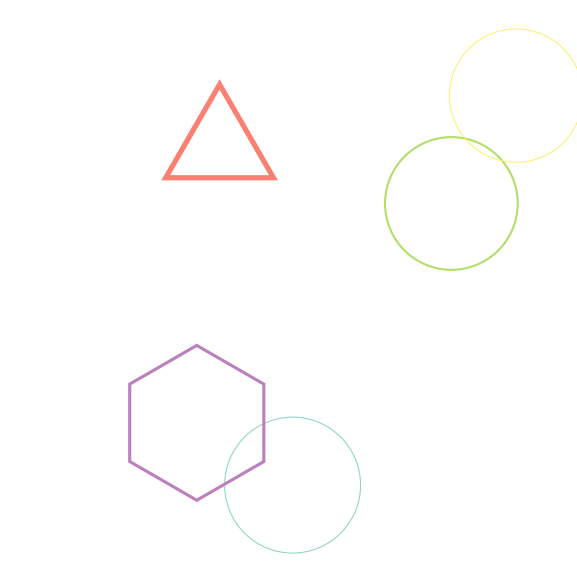[{"shape": "circle", "thickness": 0.5, "radius": 0.59, "center": [0.507, 0.159]}, {"shape": "triangle", "thickness": 2.5, "radius": 0.54, "center": [0.38, 0.745]}, {"shape": "circle", "thickness": 1, "radius": 0.57, "center": [0.782, 0.647]}, {"shape": "hexagon", "thickness": 1.5, "radius": 0.67, "center": [0.341, 0.267]}, {"shape": "circle", "thickness": 0.5, "radius": 0.58, "center": [0.894, 0.834]}]